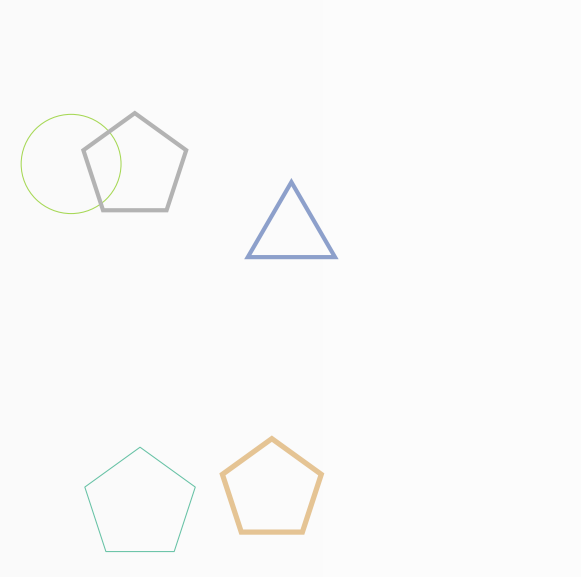[{"shape": "pentagon", "thickness": 0.5, "radius": 0.5, "center": [0.241, 0.125]}, {"shape": "triangle", "thickness": 2, "radius": 0.43, "center": [0.501, 0.597]}, {"shape": "circle", "thickness": 0.5, "radius": 0.43, "center": [0.122, 0.715]}, {"shape": "pentagon", "thickness": 2.5, "radius": 0.45, "center": [0.468, 0.15]}, {"shape": "pentagon", "thickness": 2, "radius": 0.46, "center": [0.232, 0.71]}]